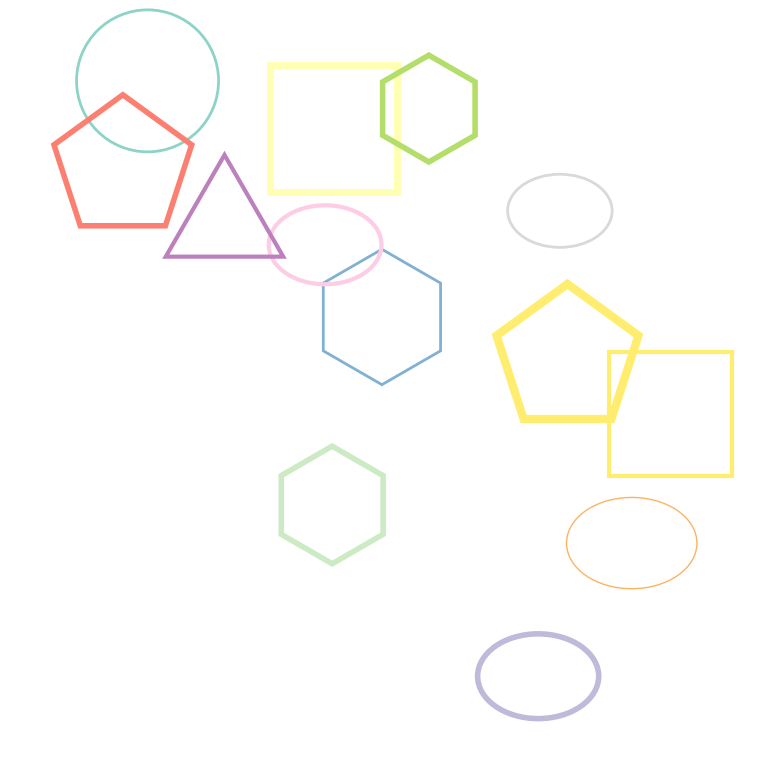[{"shape": "circle", "thickness": 1, "radius": 0.46, "center": [0.192, 0.895]}, {"shape": "square", "thickness": 2.5, "radius": 0.41, "center": [0.433, 0.833]}, {"shape": "oval", "thickness": 2, "radius": 0.39, "center": [0.699, 0.122]}, {"shape": "pentagon", "thickness": 2, "radius": 0.47, "center": [0.16, 0.783]}, {"shape": "hexagon", "thickness": 1, "radius": 0.44, "center": [0.496, 0.588]}, {"shape": "oval", "thickness": 0.5, "radius": 0.42, "center": [0.82, 0.295]}, {"shape": "hexagon", "thickness": 2, "radius": 0.35, "center": [0.557, 0.859]}, {"shape": "oval", "thickness": 1.5, "radius": 0.37, "center": [0.422, 0.682]}, {"shape": "oval", "thickness": 1, "radius": 0.34, "center": [0.727, 0.726]}, {"shape": "triangle", "thickness": 1.5, "radius": 0.44, "center": [0.292, 0.711]}, {"shape": "hexagon", "thickness": 2, "radius": 0.38, "center": [0.431, 0.344]}, {"shape": "pentagon", "thickness": 3, "radius": 0.48, "center": [0.737, 0.534]}, {"shape": "square", "thickness": 1.5, "radius": 0.4, "center": [0.871, 0.462]}]